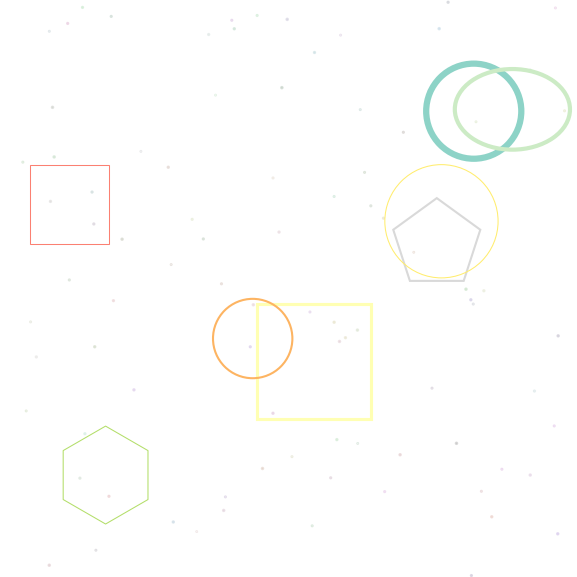[{"shape": "circle", "thickness": 3, "radius": 0.41, "center": [0.82, 0.807]}, {"shape": "square", "thickness": 1.5, "radius": 0.5, "center": [0.544, 0.373]}, {"shape": "square", "thickness": 0.5, "radius": 0.34, "center": [0.12, 0.645]}, {"shape": "circle", "thickness": 1, "radius": 0.34, "center": [0.438, 0.413]}, {"shape": "hexagon", "thickness": 0.5, "radius": 0.42, "center": [0.183, 0.177]}, {"shape": "pentagon", "thickness": 1, "radius": 0.4, "center": [0.756, 0.577]}, {"shape": "oval", "thickness": 2, "radius": 0.5, "center": [0.887, 0.81]}, {"shape": "circle", "thickness": 0.5, "radius": 0.49, "center": [0.764, 0.616]}]